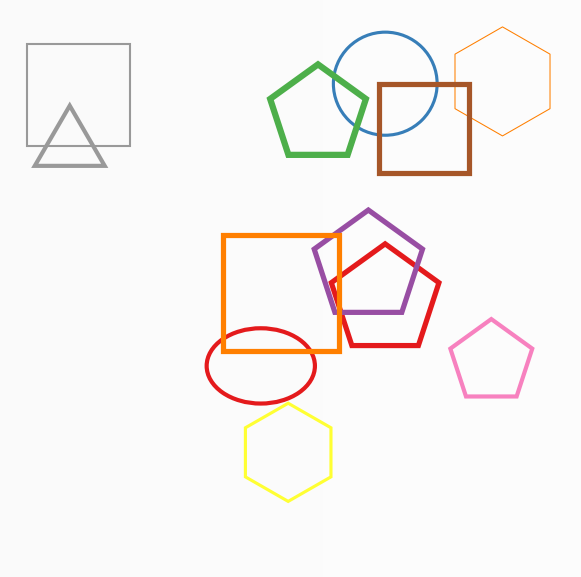[{"shape": "pentagon", "thickness": 2.5, "radius": 0.49, "center": [0.663, 0.48]}, {"shape": "oval", "thickness": 2, "radius": 0.47, "center": [0.449, 0.366]}, {"shape": "circle", "thickness": 1.5, "radius": 0.45, "center": [0.663, 0.854]}, {"shape": "pentagon", "thickness": 3, "radius": 0.43, "center": [0.547, 0.801]}, {"shape": "pentagon", "thickness": 2.5, "radius": 0.49, "center": [0.634, 0.537]}, {"shape": "square", "thickness": 2.5, "radius": 0.5, "center": [0.483, 0.492]}, {"shape": "hexagon", "thickness": 0.5, "radius": 0.47, "center": [0.865, 0.858]}, {"shape": "hexagon", "thickness": 1.5, "radius": 0.42, "center": [0.496, 0.216]}, {"shape": "square", "thickness": 2.5, "radius": 0.39, "center": [0.729, 0.776]}, {"shape": "pentagon", "thickness": 2, "radius": 0.37, "center": [0.845, 0.373]}, {"shape": "square", "thickness": 1, "radius": 0.44, "center": [0.134, 0.834]}, {"shape": "triangle", "thickness": 2, "radius": 0.35, "center": [0.12, 0.747]}]